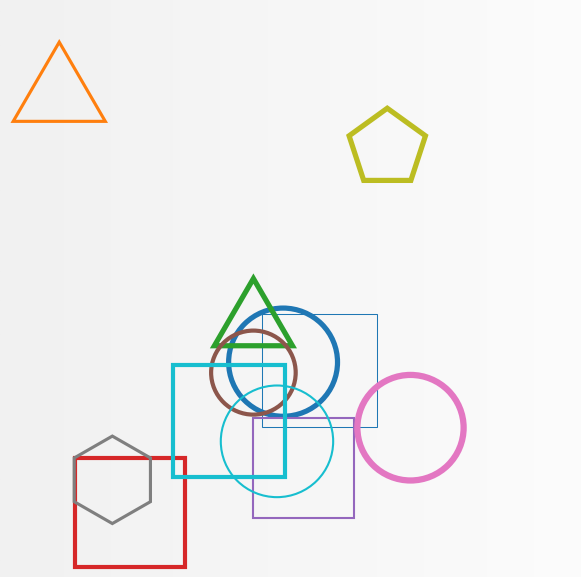[{"shape": "circle", "thickness": 2.5, "radius": 0.47, "center": [0.487, 0.372]}, {"shape": "square", "thickness": 0.5, "radius": 0.49, "center": [0.55, 0.357]}, {"shape": "triangle", "thickness": 1.5, "radius": 0.46, "center": [0.102, 0.835]}, {"shape": "triangle", "thickness": 2.5, "radius": 0.39, "center": [0.436, 0.439]}, {"shape": "square", "thickness": 2, "radius": 0.47, "center": [0.224, 0.112]}, {"shape": "square", "thickness": 1, "radius": 0.43, "center": [0.522, 0.189]}, {"shape": "circle", "thickness": 2, "radius": 0.36, "center": [0.436, 0.354]}, {"shape": "circle", "thickness": 3, "radius": 0.46, "center": [0.706, 0.259]}, {"shape": "hexagon", "thickness": 1.5, "radius": 0.38, "center": [0.193, 0.168]}, {"shape": "pentagon", "thickness": 2.5, "radius": 0.35, "center": [0.666, 0.743]}, {"shape": "circle", "thickness": 1, "radius": 0.48, "center": [0.477, 0.235]}, {"shape": "square", "thickness": 2, "radius": 0.48, "center": [0.394, 0.271]}]